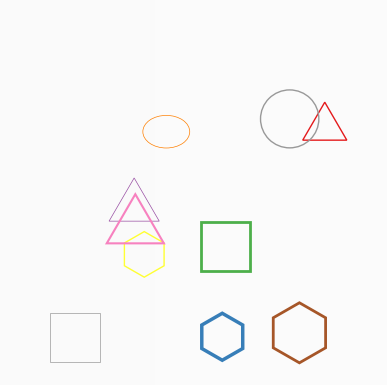[{"shape": "triangle", "thickness": 1, "radius": 0.33, "center": [0.838, 0.669]}, {"shape": "hexagon", "thickness": 2.5, "radius": 0.3, "center": [0.574, 0.125]}, {"shape": "square", "thickness": 2, "radius": 0.31, "center": [0.583, 0.359]}, {"shape": "triangle", "thickness": 0.5, "radius": 0.37, "center": [0.346, 0.463]}, {"shape": "oval", "thickness": 0.5, "radius": 0.3, "center": [0.429, 0.658]}, {"shape": "hexagon", "thickness": 1, "radius": 0.3, "center": [0.372, 0.339]}, {"shape": "hexagon", "thickness": 2, "radius": 0.39, "center": [0.773, 0.136]}, {"shape": "triangle", "thickness": 1.5, "radius": 0.43, "center": [0.349, 0.41]}, {"shape": "circle", "thickness": 1, "radius": 0.38, "center": [0.748, 0.691]}, {"shape": "square", "thickness": 0.5, "radius": 0.32, "center": [0.193, 0.123]}]